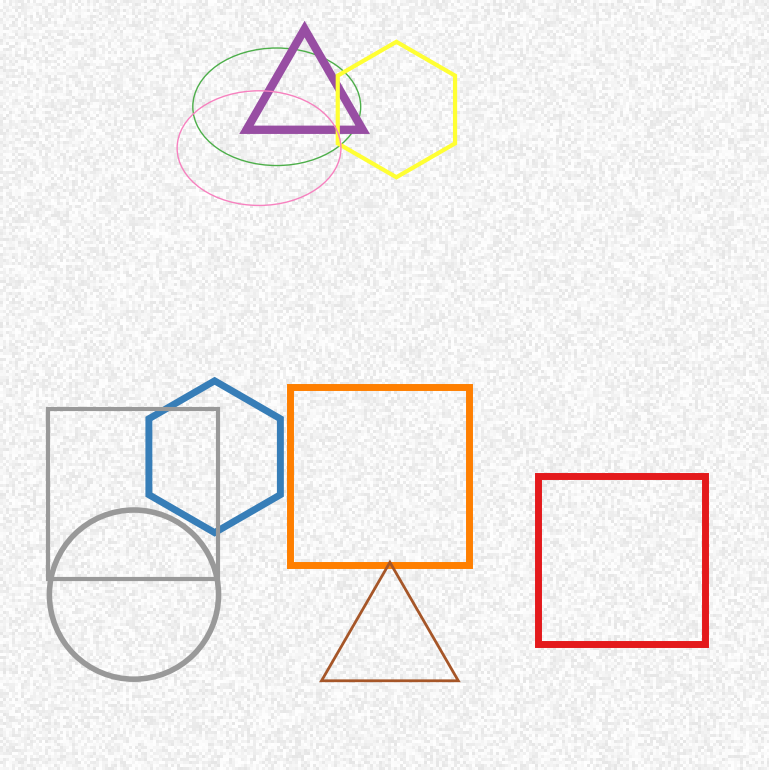[{"shape": "square", "thickness": 2.5, "radius": 0.54, "center": [0.807, 0.273]}, {"shape": "hexagon", "thickness": 2.5, "radius": 0.49, "center": [0.279, 0.407]}, {"shape": "oval", "thickness": 0.5, "radius": 0.55, "center": [0.359, 0.861]}, {"shape": "triangle", "thickness": 3, "radius": 0.44, "center": [0.396, 0.875]}, {"shape": "square", "thickness": 2.5, "radius": 0.58, "center": [0.493, 0.382]}, {"shape": "hexagon", "thickness": 1.5, "radius": 0.44, "center": [0.515, 0.858]}, {"shape": "triangle", "thickness": 1, "radius": 0.51, "center": [0.506, 0.167]}, {"shape": "oval", "thickness": 0.5, "radius": 0.53, "center": [0.336, 0.808]}, {"shape": "circle", "thickness": 2, "radius": 0.55, "center": [0.174, 0.228]}, {"shape": "square", "thickness": 1.5, "radius": 0.56, "center": [0.173, 0.358]}]